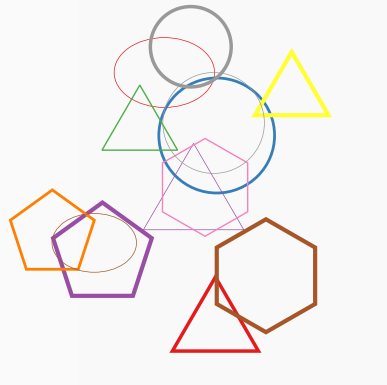[{"shape": "triangle", "thickness": 2.5, "radius": 0.64, "center": [0.556, 0.152]}, {"shape": "oval", "thickness": 0.5, "radius": 0.65, "center": [0.424, 0.812]}, {"shape": "circle", "thickness": 2, "radius": 0.75, "center": [0.559, 0.648]}, {"shape": "triangle", "thickness": 1, "radius": 0.56, "center": [0.361, 0.666]}, {"shape": "pentagon", "thickness": 3, "radius": 0.67, "center": [0.264, 0.34]}, {"shape": "triangle", "thickness": 0.5, "radius": 0.75, "center": [0.5, 0.478]}, {"shape": "pentagon", "thickness": 2, "radius": 0.57, "center": [0.135, 0.393]}, {"shape": "triangle", "thickness": 3, "radius": 0.55, "center": [0.753, 0.756]}, {"shape": "oval", "thickness": 0.5, "radius": 0.54, "center": [0.243, 0.369]}, {"shape": "hexagon", "thickness": 3, "radius": 0.73, "center": [0.686, 0.284]}, {"shape": "hexagon", "thickness": 1, "radius": 0.63, "center": [0.529, 0.513]}, {"shape": "circle", "thickness": 2.5, "radius": 0.52, "center": [0.492, 0.879]}, {"shape": "circle", "thickness": 0.5, "radius": 0.66, "center": [0.551, 0.681]}]